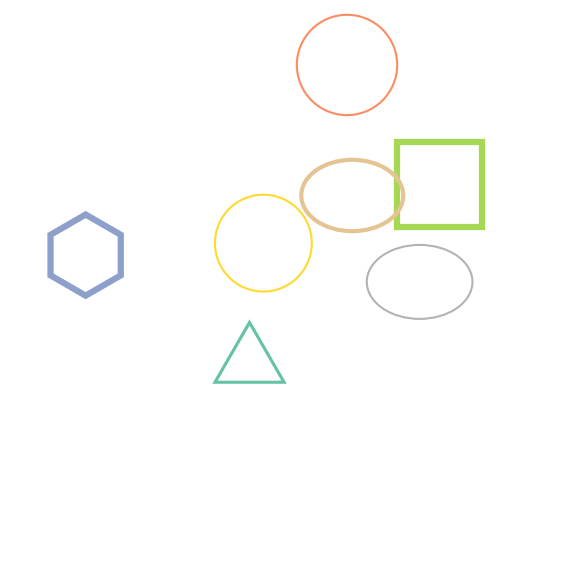[{"shape": "triangle", "thickness": 1.5, "radius": 0.35, "center": [0.432, 0.372]}, {"shape": "circle", "thickness": 1, "radius": 0.43, "center": [0.601, 0.887]}, {"shape": "hexagon", "thickness": 3, "radius": 0.35, "center": [0.148, 0.557]}, {"shape": "square", "thickness": 3, "radius": 0.37, "center": [0.762, 0.68]}, {"shape": "circle", "thickness": 1, "radius": 0.42, "center": [0.456, 0.578]}, {"shape": "oval", "thickness": 2, "radius": 0.44, "center": [0.61, 0.661]}, {"shape": "oval", "thickness": 1, "radius": 0.46, "center": [0.727, 0.511]}]